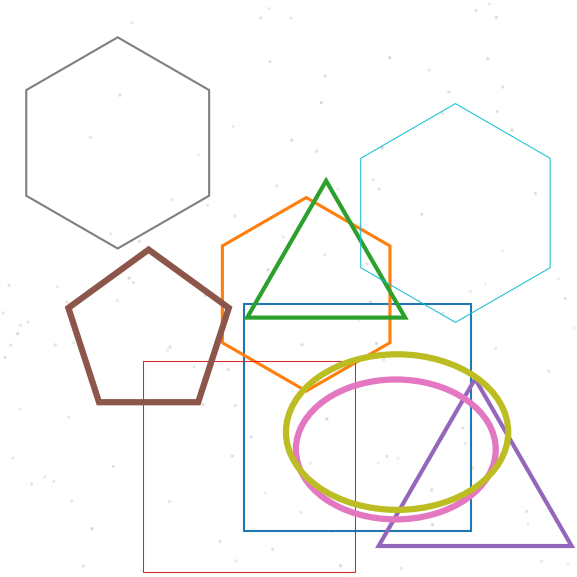[{"shape": "square", "thickness": 1, "radius": 0.98, "center": [0.619, 0.276]}, {"shape": "hexagon", "thickness": 1.5, "radius": 0.84, "center": [0.53, 0.489]}, {"shape": "triangle", "thickness": 2, "radius": 0.79, "center": [0.565, 0.528]}, {"shape": "square", "thickness": 0.5, "radius": 0.92, "center": [0.432, 0.191]}, {"shape": "triangle", "thickness": 2, "radius": 0.96, "center": [0.823, 0.15]}, {"shape": "pentagon", "thickness": 3, "radius": 0.73, "center": [0.257, 0.421]}, {"shape": "oval", "thickness": 3, "radius": 0.87, "center": [0.685, 0.221]}, {"shape": "hexagon", "thickness": 1, "radius": 0.91, "center": [0.204, 0.752]}, {"shape": "oval", "thickness": 3, "radius": 0.96, "center": [0.688, 0.251]}, {"shape": "hexagon", "thickness": 0.5, "radius": 0.95, "center": [0.789, 0.63]}]